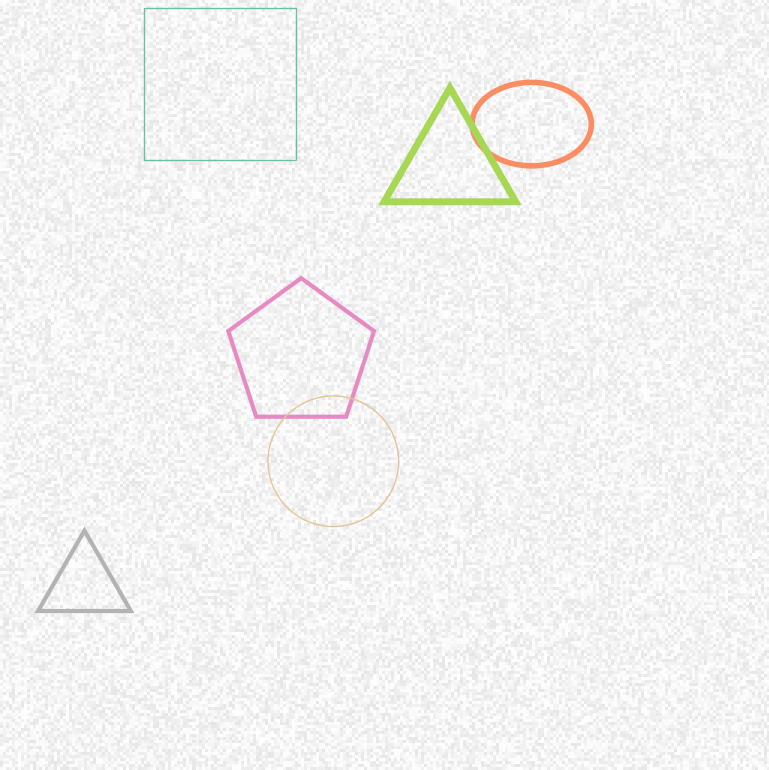[{"shape": "square", "thickness": 0.5, "radius": 0.49, "center": [0.286, 0.891]}, {"shape": "oval", "thickness": 2, "radius": 0.39, "center": [0.691, 0.839]}, {"shape": "pentagon", "thickness": 1.5, "radius": 0.5, "center": [0.391, 0.539]}, {"shape": "triangle", "thickness": 2.5, "radius": 0.49, "center": [0.584, 0.787]}, {"shape": "circle", "thickness": 0.5, "radius": 0.42, "center": [0.433, 0.401]}, {"shape": "triangle", "thickness": 1.5, "radius": 0.35, "center": [0.11, 0.241]}]